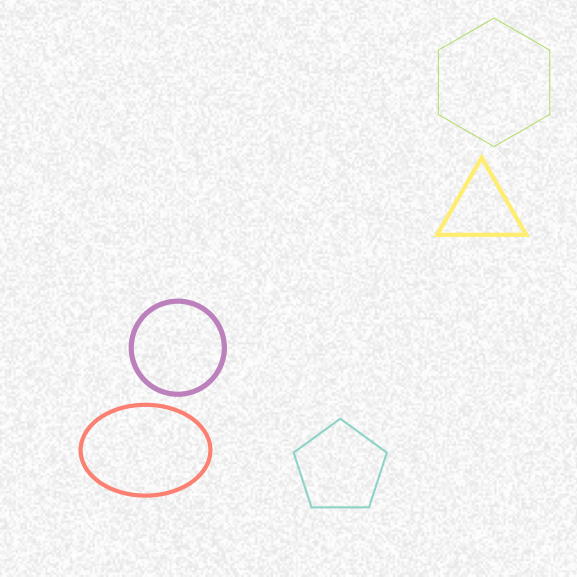[{"shape": "pentagon", "thickness": 1, "radius": 0.42, "center": [0.589, 0.189]}, {"shape": "oval", "thickness": 2, "radius": 0.56, "center": [0.252, 0.22]}, {"shape": "hexagon", "thickness": 0.5, "radius": 0.56, "center": [0.855, 0.857]}, {"shape": "circle", "thickness": 2.5, "radius": 0.4, "center": [0.308, 0.397]}, {"shape": "triangle", "thickness": 2, "radius": 0.45, "center": [0.834, 0.637]}]